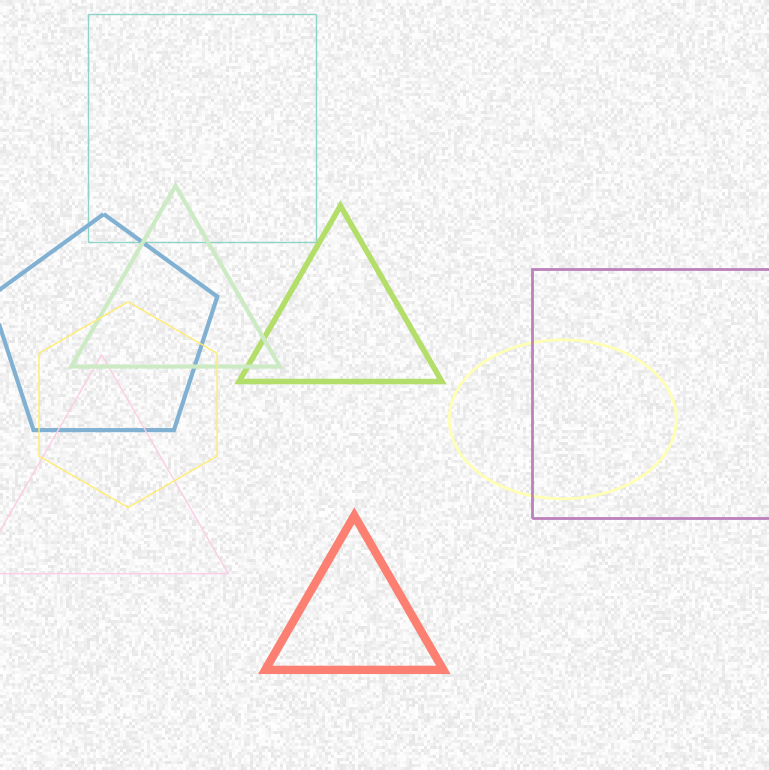[{"shape": "square", "thickness": 0.5, "radius": 0.74, "center": [0.262, 0.834]}, {"shape": "oval", "thickness": 1, "radius": 0.74, "center": [0.731, 0.455]}, {"shape": "triangle", "thickness": 3, "radius": 0.67, "center": [0.46, 0.197]}, {"shape": "pentagon", "thickness": 1.5, "radius": 0.78, "center": [0.135, 0.567]}, {"shape": "triangle", "thickness": 2, "radius": 0.76, "center": [0.442, 0.581]}, {"shape": "triangle", "thickness": 0.5, "radius": 0.95, "center": [0.132, 0.35]}, {"shape": "square", "thickness": 1, "radius": 0.81, "center": [0.853, 0.489]}, {"shape": "triangle", "thickness": 1.5, "radius": 0.78, "center": [0.228, 0.602]}, {"shape": "hexagon", "thickness": 0.5, "radius": 0.67, "center": [0.166, 0.474]}]